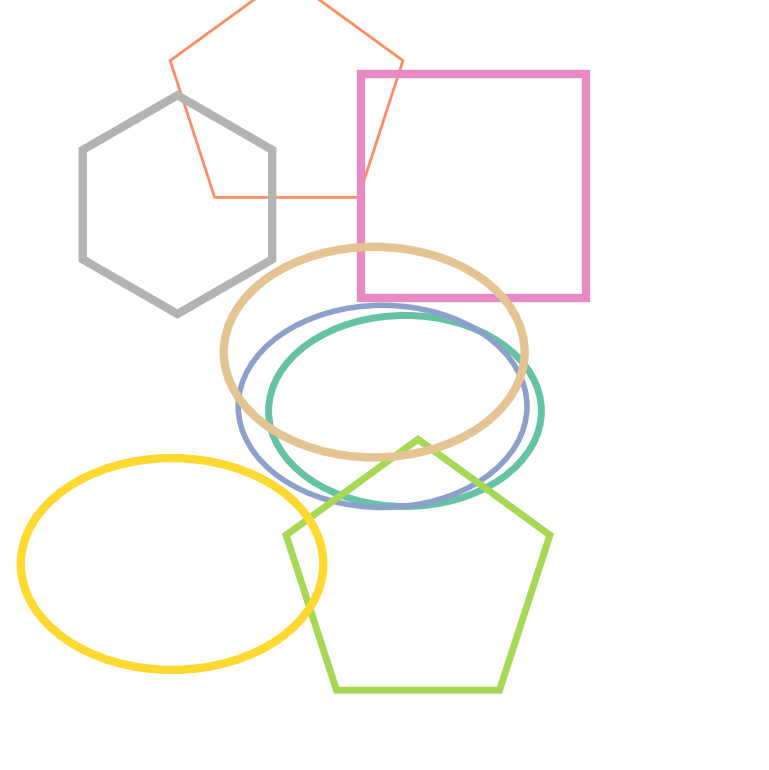[{"shape": "oval", "thickness": 2.5, "radius": 0.89, "center": [0.526, 0.466]}, {"shape": "pentagon", "thickness": 1, "radius": 0.79, "center": [0.372, 0.872]}, {"shape": "oval", "thickness": 2, "radius": 0.94, "center": [0.497, 0.472]}, {"shape": "square", "thickness": 3, "radius": 0.73, "center": [0.615, 0.759]}, {"shape": "pentagon", "thickness": 2.5, "radius": 0.9, "center": [0.543, 0.249]}, {"shape": "oval", "thickness": 3, "radius": 0.98, "center": [0.223, 0.268]}, {"shape": "oval", "thickness": 3, "radius": 0.98, "center": [0.486, 0.543]}, {"shape": "hexagon", "thickness": 3, "radius": 0.71, "center": [0.23, 0.734]}]